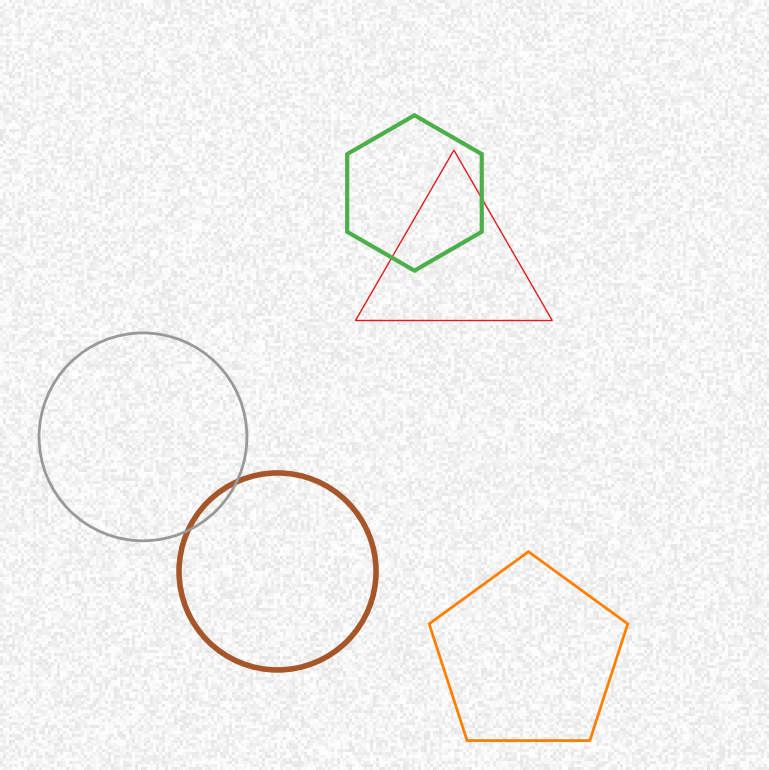[{"shape": "triangle", "thickness": 0.5, "radius": 0.74, "center": [0.589, 0.658]}, {"shape": "hexagon", "thickness": 1.5, "radius": 0.5, "center": [0.538, 0.749]}, {"shape": "pentagon", "thickness": 1, "radius": 0.68, "center": [0.686, 0.148]}, {"shape": "circle", "thickness": 2, "radius": 0.64, "center": [0.36, 0.258]}, {"shape": "circle", "thickness": 1, "radius": 0.67, "center": [0.186, 0.433]}]